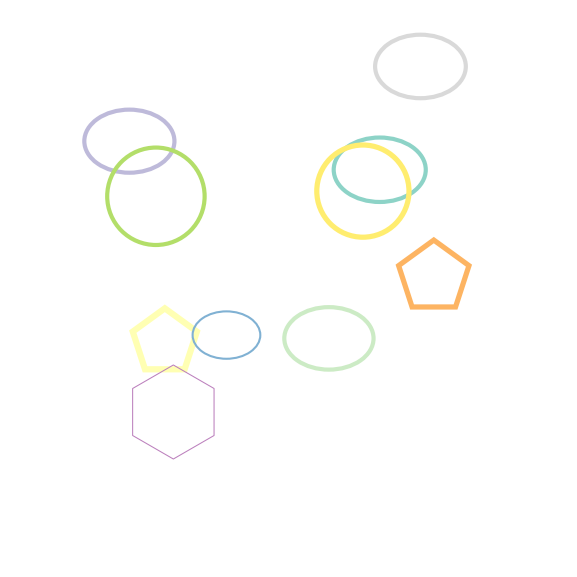[{"shape": "oval", "thickness": 2, "radius": 0.4, "center": [0.658, 0.705]}, {"shape": "pentagon", "thickness": 3, "radius": 0.29, "center": [0.285, 0.407]}, {"shape": "oval", "thickness": 2, "radius": 0.39, "center": [0.224, 0.755]}, {"shape": "oval", "thickness": 1, "radius": 0.29, "center": [0.392, 0.419]}, {"shape": "pentagon", "thickness": 2.5, "radius": 0.32, "center": [0.751, 0.519]}, {"shape": "circle", "thickness": 2, "radius": 0.42, "center": [0.27, 0.659]}, {"shape": "oval", "thickness": 2, "radius": 0.39, "center": [0.728, 0.884]}, {"shape": "hexagon", "thickness": 0.5, "radius": 0.41, "center": [0.3, 0.286]}, {"shape": "oval", "thickness": 2, "radius": 0.39, "center": [0.57, 0.413]}, {"shape": "circle", "thickness": 2.5, "radius": 0.4, "center": [0.628, 0.668]}]